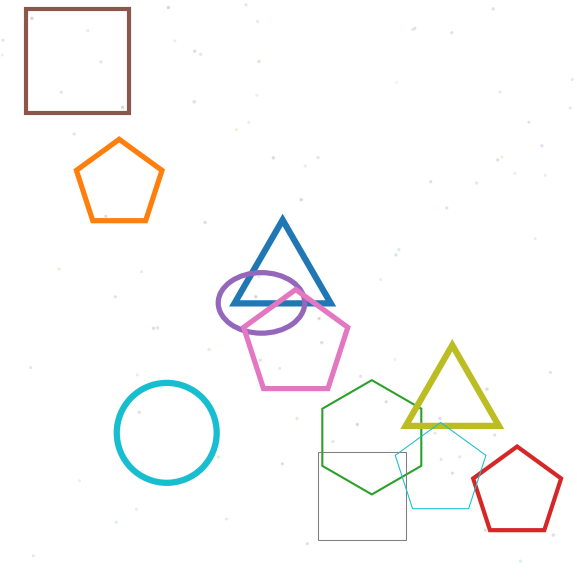[{"shape": "triangle", "thickness": 3, "radius": 0.48, "center": [0.489, 0.522]}, {"shape": "pentagon", "thickness": 2.5, "radius": 0.39, "center": [0.206, 0.68]}, {"shape": "hexagon", "thickness": 1, "radius": 0.49, "center": [0.644, 0.242]}, {"shape": "pentagon", "thickness": 2, "radius": 0.4, "center": [0.895, 0.146]}, {"shape": "oval", "thickness": 2.5, "radius": 0.37, "center": [0.453, 0.475]}, {"shape": "square", "thickness": 2, "radius": 0.45, "center": [0.134, 0.893]}, {"shape": "pentagon", "thickness": 2.5, "radius": 0.47, "center": [0.512, 0.403]}, {"shape": "square", "thickness": 0.5, "radius": 0.38, "center": [0.627, 0.14]}, {"shape": "triangle", "thickness": 3, "radius": 0.47, "center": [0.783, 0.308]}, {"shape": "pentagon", "thickness": 0.5, "radius": 0.41, "center": [0.763, 0.185]}, {"shape": "circle", "thickness": 3, "radius": 0.43, "center": [0.289, 0.25]}]